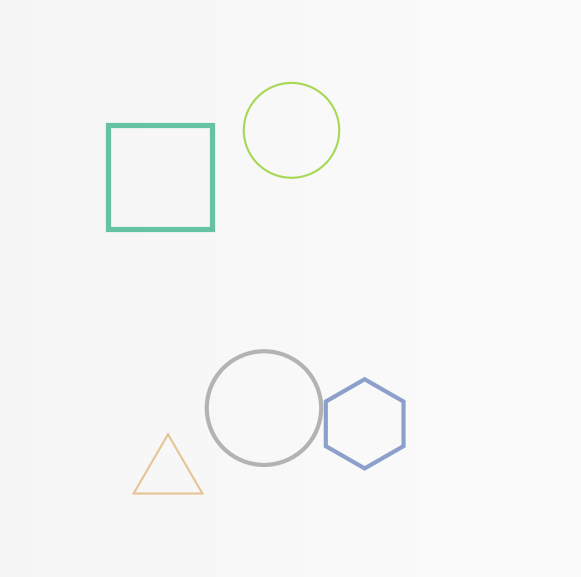[{"shape": "square", "thickness": 2.5, "radius": 0.45, "center": [0.276, 0.693]}, {"shape": "hexagon", "thickness": 2, "radius": 0.39, "center": [0.627, 0.265]}, {"shape": "circle", "thickness": 1, "radius": 0.41, "center": [0.502, 0.773]}, {"shape": "triangle", "thickness": 1, "radius": 0.34, "center": [0.289, 0.179]}, {"shape": "circle", "thickness": 2, "radius": 0.49, "center": [0.454, 0.292]}]